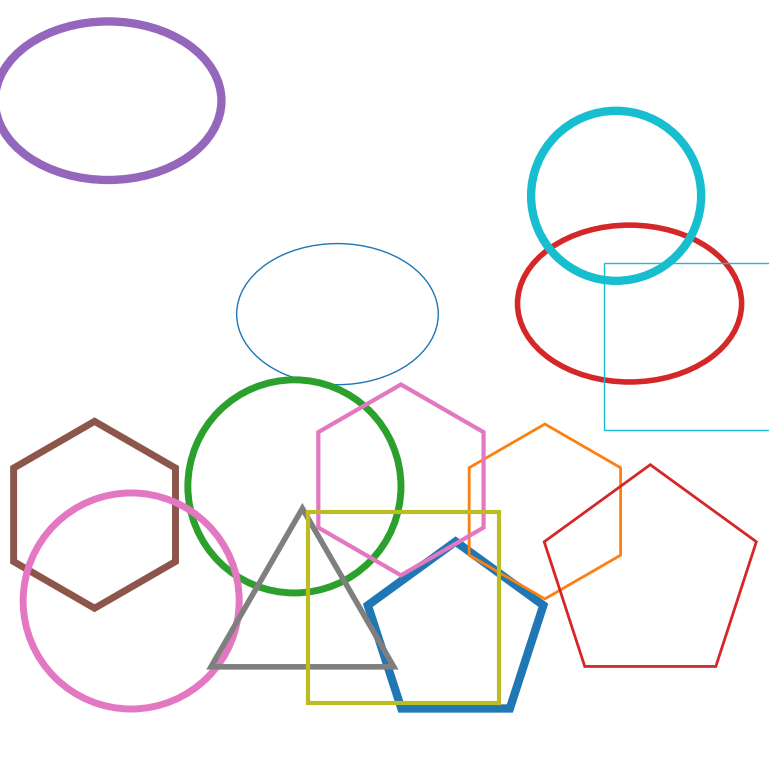[{"shape": "oval", "thickness": 0.5, "radius": 0.65, "center": [0.438, 0.592]}, {"shape": "pentagon", "thickness": 3, "radius": 0.6, "center": [0.592, 0.177]}, {"shape": "hexagon", "thickness": 1, "radius": 0.57, "center": [0.708, 0.336]}, {"shape": "circle", "thickness": 2.5, "radius": 0.69, "center": [0.382, 0.368]}, {"shape": "oval", "thickness": 2, "radius": 0.73, "center": [0.818, 0.606]}, {"shape": "pentagon", "thickness": 1, "radius": 0.72, "center": [0.845, 0.252]}, {"shape": "oval", "thickness": 3, "radius": 0.74, "center": [0.141, 0.869]}, {"shape": "hexagon", "thickness": 2.5, "radius": 0.61, "center": [0.123, 0.331]}, {"shape": "circle", "thickness": 2.5, "radius": 0.7, "center": [0.17, 0.22]}, {"shape": "hexagon", "thickness": 1.5, "radius": 0.62, "center": [0.521, 0.377]}, {"shape": "triangle", "thickness": 2, "radius": 0.69, "center": [0.393, 0.203]}, {"shape": "square", "thickness": 1.5, "radius": 0.62, "center": [0.524, 0.211]}, {"shape": "square", "thickness": 0.5, "radius": 0.54, "center": [0.893, 0.55]}, {"shape": "circle", "thickness": 3, "radius": 0.55, "center": [0.8, 0.746]}]